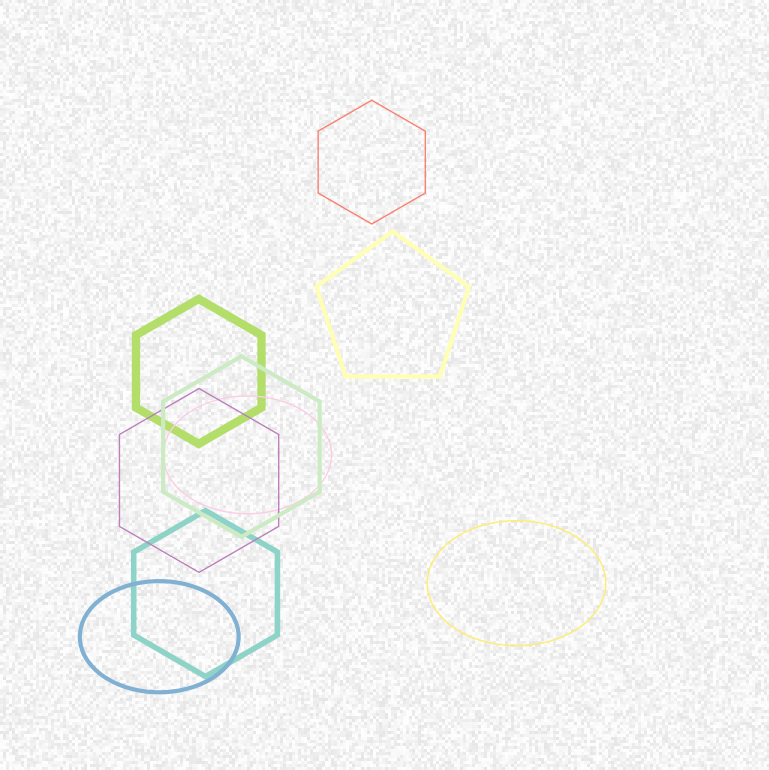[{"shape": "hexagon", "thickness": 2, "radius": 0.54, "center": [0.267, 0.229]}, {"shape": "pentagon", "thickness": 1.5, "radius": 0.52, "center": [0.51, 0.595]}, {"shape": "hexagon", "thickness": 0.5, "radius": 0.4, "center": [0.483, 0.789]}, {"shape": "oval", "thickness": 1.5, "radius": 0.52, "center": [0.207, 0.173]}, {"shape": "hexagon", "thickness": 3, "radius": 0.47, "center": [0.258, 0.518]}, {"shape": "oval", "thickness": 0.5, "radius": 0.55, "center": [0.321, 0.409]}, {"shape": "hexagon", "thickness": 0.5, "radius": 0.6, "center": [0.259, 0.376]}, {"shape": "hexagon", "thickness": 1.5, "radius": 0.59, "center": [0.314, 0.42]}, {"shape": "oval", "thickness": 0.5, "radius": 0.58, "center": [0.671, 0.243]}]